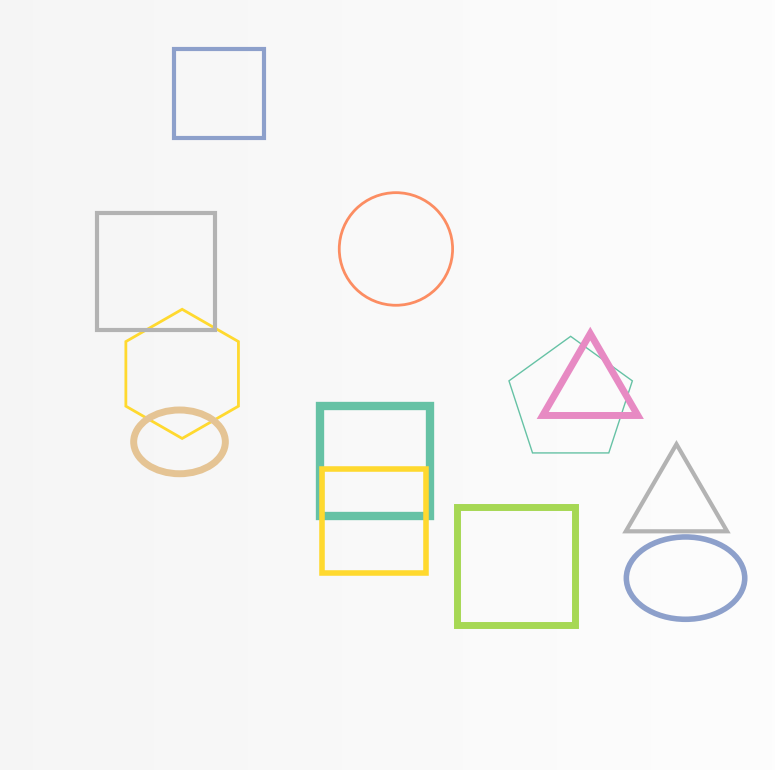[{"shape": "pentagon", "thickness": 0.5, "radius": 0.42, "center": [0.736, 0.479]}, {"shape": "square", "thickness": 3, "radius": 0.36, "center": [0.484, 0.401]}, {"shape": "circle", "thickness": 1, "radius": 0.37, "center": [0.511, 0.677]}, {"shape": "square", "thickness": 1.5, "radius": 0.29, "center": [0.282, 0.878]}, {"shape": "oval", "thickness": 2, "radius": 0.38, "center": [0.885, 0.249]}, {"shape": "triangle", "thickness": 2.5, "radius": 0.35, "center": [0.762, 0.496]}, {"shape": "square", "thickness": 2.5, "radius": 0.38, "center": [0.666, 0.265]}, {"shape": "square", "thickness": 2, "radius": 0.34, "center": [0.483, 0.323]}, {"shape": "hexagon", "thickness": 1, "radius": 0.42, "center": [0.235, 0.514]}, {"shape": "oval", "thickness": 2.5, "radius": 0.3, "center": [0.232, 0.426]}, {"shape": "triangle", "thickness": 1.5, "radius": 0.38, "center": [0.873, 0.348]}, {"shape": "square", "thickness": 1.5, "radius": 0.38, "center": [0.201, 0.648]}]